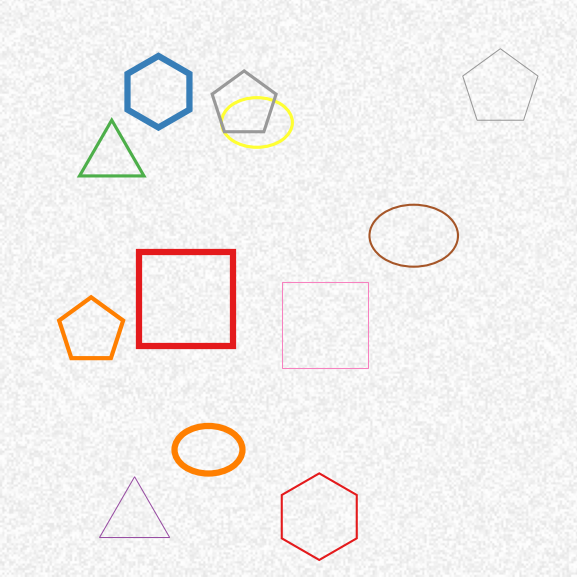[{"shape": "hexagon", "thickness": 1, "radius": 0.37, "center": [0.553, 0.104]}, {"shape": "square", "thickness": 3, "radius": 0.41, "center": [0.322, 0.481]}, {"shape": "hexagon", "thickness": 3, "radius": 0.31, "center": [0.274, 0.84]}, {"shape": "triangle", "thickness": 1.5, "radius": 0.32, "center": [0.194, 0.727]}, {"shape": "triangle", "thickness": 0.5, "radius": 0.35, "center": [0.233, 0.103]}, {"shape": "pentagon", "thickness": 2, "radius": 0.29, "center": [0.158, 0.426]}, {"shape": "oval", "thickness": 3, "radius": 0.29, "center": [0.361, 0.22]}, {"shape": "oval", "thickness": 1.5, "radius": 0.31, "center": [0.445, 0.787]}, {"shape": "oval", "thickness": 1, "radius": 0.38, "center": [0.716, 0.591]}, {"shape": "square", "thickness": 0.5, "radius": 0.37, "center": [0.563, 0.436]}, {"shape": "pentagon", "thickness": 0.5, "radius": 0.34, "center": [0.866, 0.846]}, {"shape": "pentagon", "thickness": 1.5, "radius": 0.29, "center": [0.423, 0.818]}]